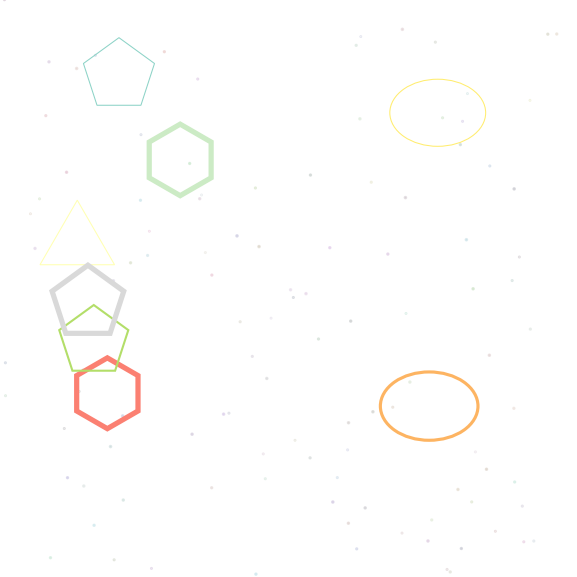[{"shape": "pentagon", "thickness": 0.5, "radius": 0.32, "center": [0.206, 0.869]}, {"shape": "triangle", "thickness": 0.5, "radius": 0.37, "center": [0.134, 0.578]}, {"shape": "hexagon", "thickness": 2.5, "radius": 0.31, "center": [0.186, 0.318]}, {"shape": "oval", "thickness": 1.5, "radius": 0.42, "center": [0.743, 0.296]}, {"shape": "pentagon", "thickness": 1, "radius": 0.31, "center": [0.162, 0.408]}, {"shape": "pentagon", "thickness": 2.5, "radius": 0.33, "center": [0.152, 0.475]}, {"shape": "hexagon", "thickness": 2.5, "radius": 0.31, "center": [0.312, 0.722]}, {"shape": "oval", "thickness": 0.5, "radius": 0.41, "center": [0.758, 0.804]}]